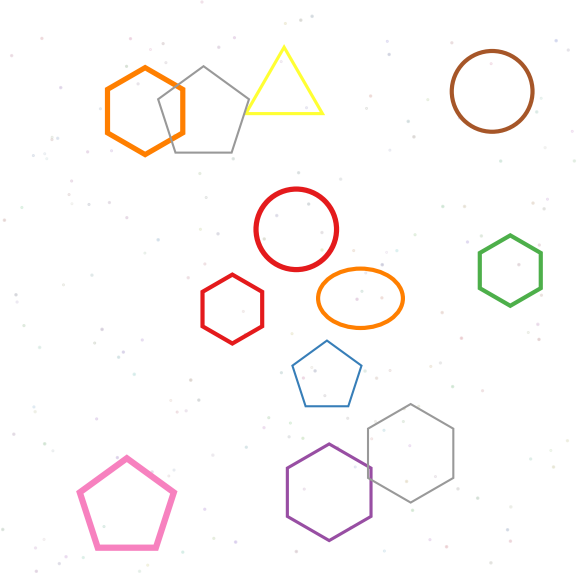[{"shape": "circle", "thickness": 2.5, "radius": 0.35, "center": [0.513, 0.602]}, {"shape": "hexagon", "thickness": 2, "radius": 0.3, "center": [0.402, 0.464]}, {"shape": "pentagon", "thickness": 1, "radius": 0.31, "center": [0.566, 0.347]}, {"shape": "hexagon", "thickness": 2, "radius": 0.3, "center": [0.884, 0.531]}, {"shape": "hexagon", "thickness": 1.5, "radius": 0.42, "center": [0.57, 0.147]}, {"shape": "hexagon", "thickness": 2.5, "radius": 0.38, "center": [0.251, 0.807]}, {"shape": "oval", "thickness": 2, "radius": 0.37, "center": [0.624, 0.483]}, {"shape": "triangle", "thickness": 1.5, "radius": 0.38, "center": [0.492, 0.841]}, {"shape": "circle", "thickness": 2, "radius": 0.35, "center": [0.852, 0.841]}, {"shape": "pentagon", "thickness": 3, "radius": 0.43, "center": [0.22, 0.12]}, {"shape": "pentagon", "thickness": 1, "radius": 0.41, "center": [0.352, 0.802]}, {"shape": "hexagon", "thickness": 1, "radius": 0.43, "center": [0.711, 0.214]}]